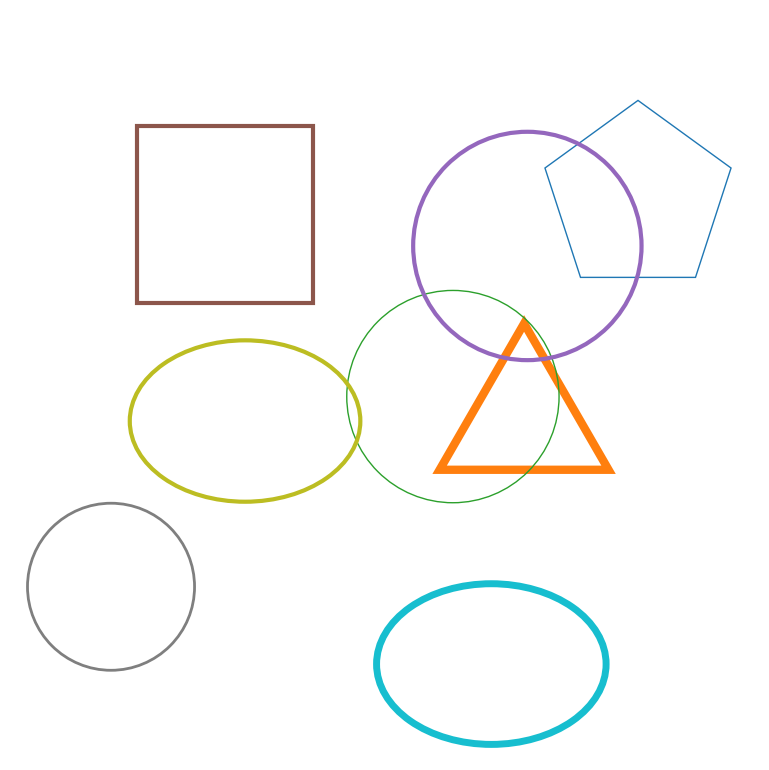[{"shape": "pentagon", "thickness": 0.5, "radius": 0.64, "center": [0.829, 0.743]}, {"shape": "triangle", "thickness": 3, "radius": 0.63, "center": [0.681, 0.453]}, {"shape": "circle", "thickness": 0.5, "radius": 0.69, "center": [0.588, 0.485]}, {"shape": "circle", "thickness": 1.5, "radius": 0.74, "center": [0.685, 0.681]}, {"shape": "square", "thickness": 1.5, "radius": 0.57, "center": [0.292, 0.722]}, {"shape": "circle", "thickness": 1, "radius": 0.54, "center": [0.144, 0.238]}, {"shape": "oval", "thickness": 1.5, "radius": 0.75, "center": [0.318, 0.453]}, {"shape": "oval", "thickness": 2.5, "radius": 0.75, "center": [0.638, 0.138]}]